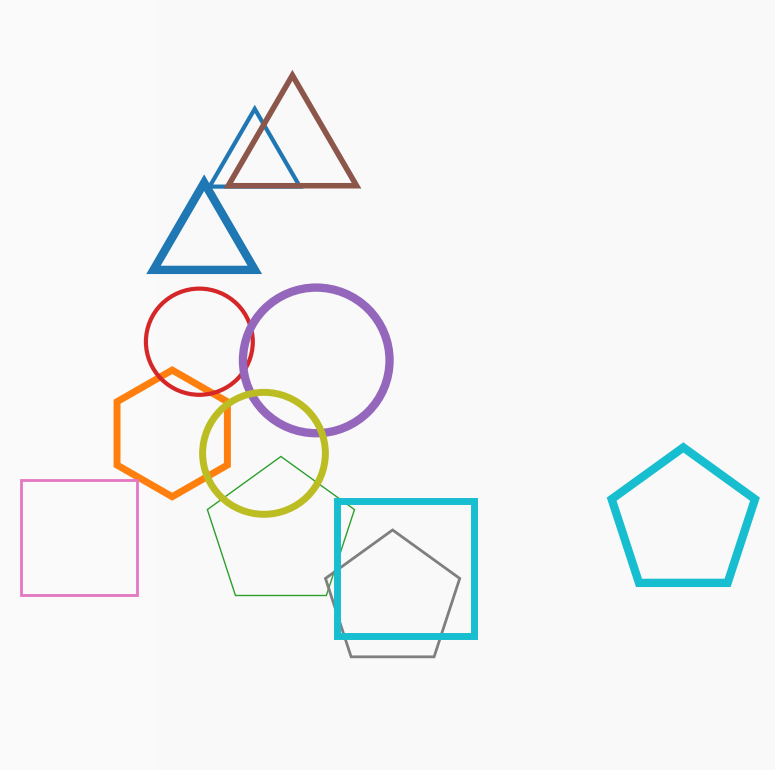[{"shape": "triangle", "thickness": 3, "radius": 0.38, "center": [0.263, 0.687]}, {"shape": "triangle", "thickness": 1.5, "radius": 0.34, "center": [0.329, 0.791]}, {"shape": "hexagon", "thickness": 2.5, "radius": 0.41, "center": [0.222, 0.437]}, {"shape": "pentagon", "thickness": 0.5, "radius": 0.5, "center": [0.362, 0.307]}, {"shape": "circle", "thickness": 1.5, "radius": 0.34, "center": [0.257, 0.556]}, {"shape": "circle", "thickness": 3, "radius": 0.47, "center": [0.408, 0.532]}, {"shape": "triangle", "thickness": 2, "radius": 0.48, "center": [0.377, 0.807]}, {"shape": "square", "thickness": 1, "radius": 0.37, "center": [0.102, 0.302]}, {"shape": "pentagon", "thickness": 1, "radius": 0.46, "center": [0.507, 0.221]}, {"shape": "circle", "thickness": 2.5, "radius": 0.4, "center": [0.341, 0.411]}, {"shape": "pentagon", "thickness": 3, "radius": 0.49, "center": [0.882, 0.322]}, {"shape": "square", "thickness": 2.5, "radius": 0.44, "center": [0.523, 0.261]}]